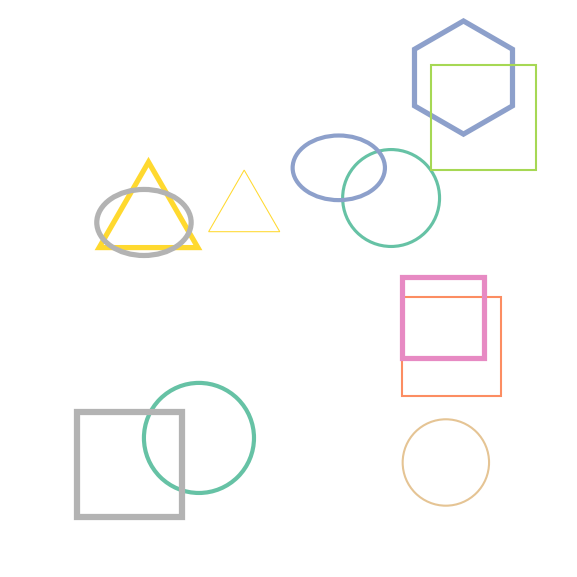[{"shape": "circle", "thickness": 2, "radius": 0.48, "center": [0.345, 0.241]}, {"shape": "circle", "thickness": 1.5, "radius": 0.42, "center": [0.677, 0.656]}, {"shape": "square", "thickness": 1, "radius": 0.43, "center": [0.782, 0.4]}, {"shape": "hexagon", "thickness": 2.5, "radius": 0.49, "center": [0.803, 0.865]}, {"shape": "oval", "thickness": 2, "radius": 0.4, "center": [0.587, 0.709]}, {"shape": "square", "thickness": 2.5, "radius": 0.35, "center": [0.767, 0.449]}, {"shape": "square", "thickness": 1, "radius": 0.46, "center": [0.837, 0.795]}, {"shape": "triangle", "thickness": 0.5, "radius": 0.36, "center": [0.423, 0.633]}, {"shape": "triangle", "thickness": 2.5, "radius": 0.49, "center": [0.257, 0.62]}, {"shape": "circle", "thickness": 1, "radius": 0.37, "center": [0.772, 0.198]}, {"shape": "square", "thickness": 3, "radius": 0.46, "center": [0.225, 0.194]}, {"shape": "oval", "thickness": 2.5, "radius": 0.41, "center": [0.249, 0.614]}]